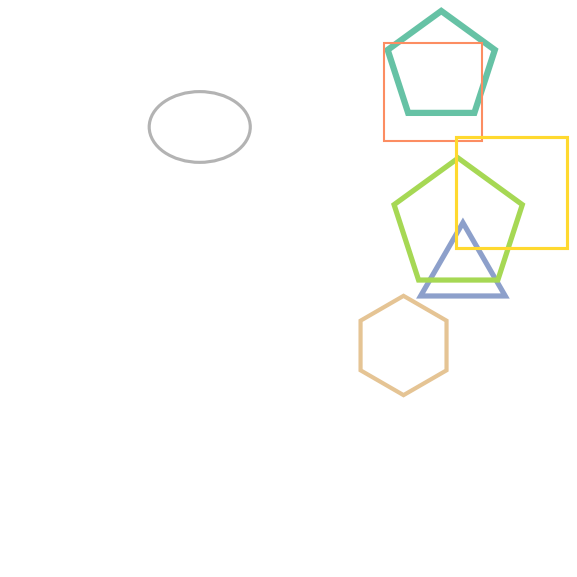[{"shape": "pentagon", "thickness": 3, "radius": 0.49, "center": [0.764, 0.883]}, {"shape": "square", "thickness": 1, "radius": 0.42, "center": [0.75, 0.84]}, {"shape": "triangle", "thickness": 2.5, "radius": 0.42, "center": [0.802, 0.529]}, {"shape": "pentagon", "thickness": 2.5, "radius": 0.58, "center": [0.793, 0.609]}, {"shape": "square", "thickness": 1.5, "radius": 0.48, "center": [0.886, 0.666]}, {"shape": "hexagon", "thickness": 2, "radius": 0.43, "center": [0.699, 0.401]}, {"shape": "oval", "thickness": 1.5, "radius": 0.44, "center": [0.346, 0.779]}]